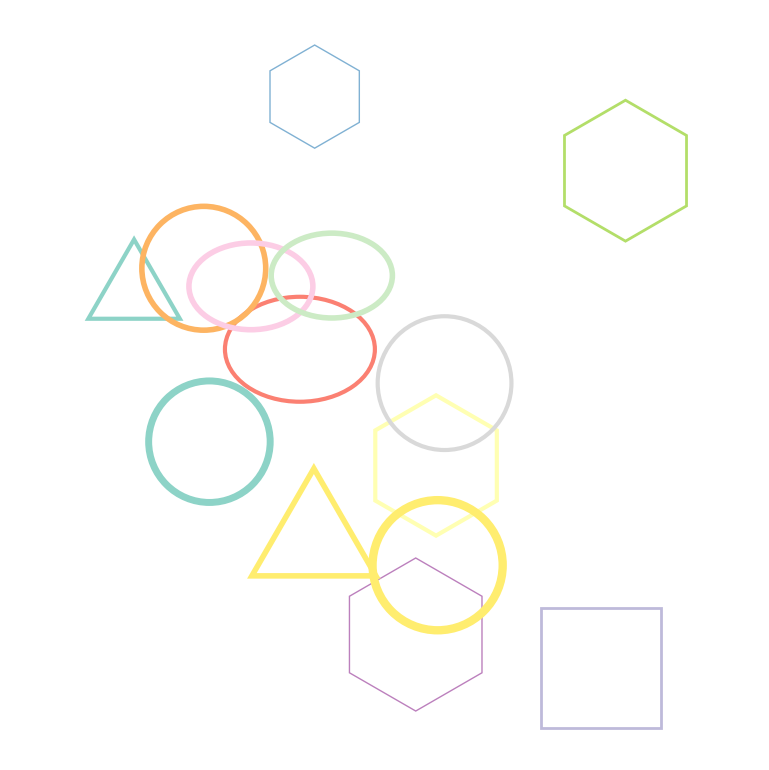[{"shape": "triangle", "thickness": 1.5, "radius": 0.34, "center": [0.174, 0.62]}, {"shape": "circle", "thickness": 2.5, "radius": 0.39, "center": [0.272, 0.426]}, {"shape": "hexagon", "thickness": 1.5, "radius": 0.46, "center": [0.566, 0.395]}, {"shape": "square", "thickness": 1, "radius": 0.39, "center": [0.78, 0.132]}, {"shape": "oval", "thickness": 1.5, "radius": 0.49, "center": [0.389, 0.546]}, {"shape": "hexagon", "thickness": 0.5, "radius": 0.33, "center": [0.409, 0.875]}, {"shape": "circle", "thickness": 2, "radius": 0.4, "center": [0.265, 0.652]}, {"shape": "hexagon", "thickness": 1, "radius": 0.46, "center": [0.812, 0.778]}, {"shape": "oval", "thickness": 2, "radius": 0.4, "center": [0.326, 0.628]}, {"shape": "circle", "thickness": 1.5, "radius": 0.43, "center": [0.577, 0.502]}, {"shape": "hexagon", "thickness": 0.5, "radius": 0.5, "center": [0.54, 0.176]}, {"shape": "oval", "thickness": 2, "radius": 0.39, "center": [0.431, 0.642]}, {"shape": "triangle", "thickness": 2, "radius": 0.46, "center": [0.408, 0.299]}, {"shape": "circle", "thickness": 3, "radius": 0.42, "center": [0.568, 0.266]}]